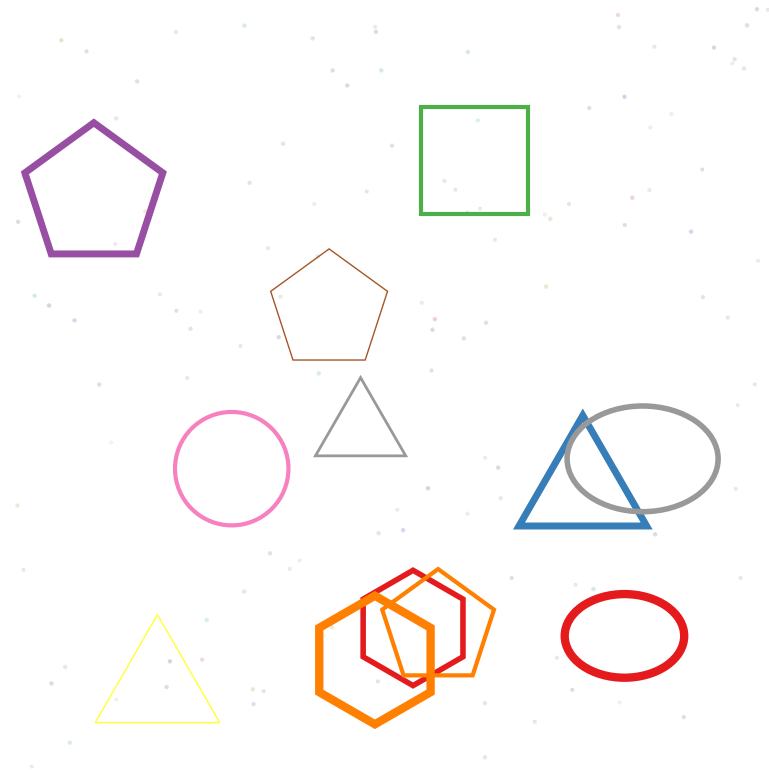[{"shape": "hexagon", "thickness": 2, "radius": 0.37, "center": [0.536, 0.184]}, {"shape": "oval", "thickness": 3, "radius": 0.39, "center": [0.811, 0.174]}, {"shape": "triangle", "thickness": 2.5, "radius": 0.48, "center": [0.757, 0.365]}, {"shape": "square", "thickness": 1.5, "radius": 0.35, "center": [0.617, 0.791]}, {"shape": "pentagon", "thickness": 2.5, "radius": 0.47, "center": [0.122, 0.746]}, {"shape": "hexagon", "thickness": 3, "radius": 0.42, "center": [0.487, 0.143]}, {"shape": "pentagon", "thickness": 1.5, "radius": 0.38, "center": [0.569, 0.185]}, {"shape": "triangle", "thickness": 0.5, "radius": 0.47, "center": [0.205, 0.108]}, {"shape": "pentagon", "thickness": 0.5, "radius": 0.4, "center": [0.427, 0.597]}, {"shape": "circle", "thickness": 1.5, "radius": 0.37, "center": [0.301, 0.391]}, {"shape": "oval", "thickness": 2, "radius": 0.49, "center": [0.835, 0.404]}, {"shape": "triangle", "thickness": 1, "radius": 0.34, "center": [0.468, 0.442]}]